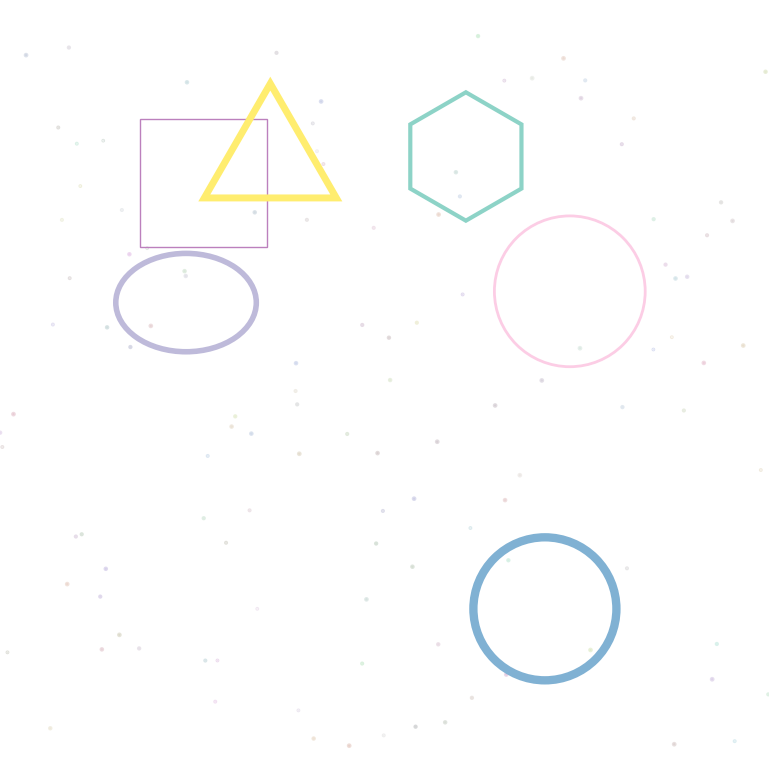[{"shape": "hexagon", "thickness": 1.5, "radius": 0.42, "center": [0.605, 0.797]}, {"shape": "oval", "thickness": 2, "radius": 0.46, "center": [0.242, 0.607]}, {"shape": "circle", "thickness": 3, "radius": 0.46, "center": [0.708, 0.209]}, {"shape": "circle", "thickness": 1, "radius": 0.49, "center": [0.74, 0.622]}, {"shape": "square", "thickness": 0.5, "radius": 0.41, "center": [0.264, 0.762]}, {"shape": "triangle", "thickness": 2.5, "radius": 0.49, "center": [0.351, 0.792]}]